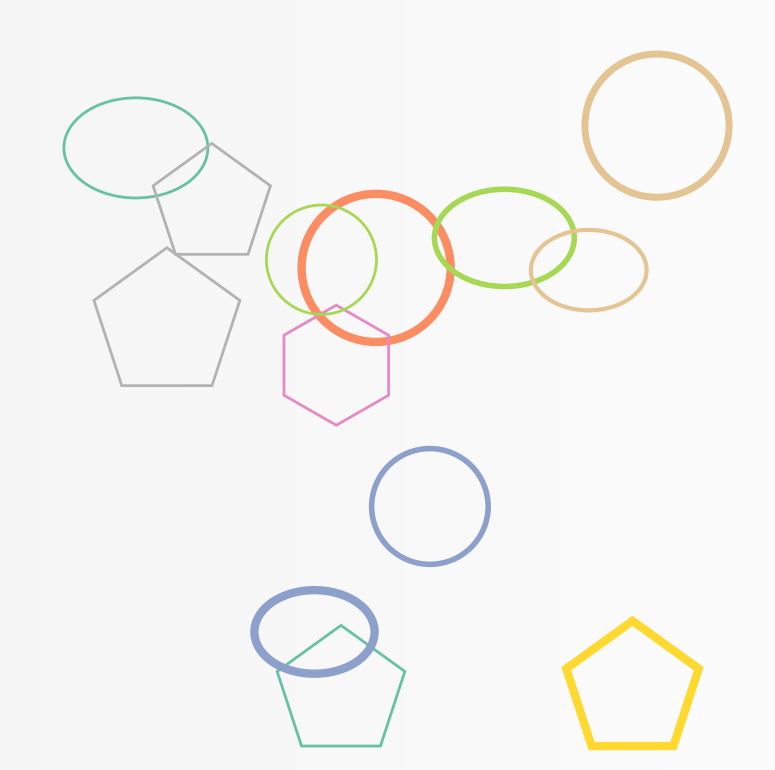[{"shape": "pentagon", "thickness": 1, "radius": 0.43, "center": [0.44, 0.101]}, {"shape": "oval", "thickness": 1, "radius": 0.46, "center": [0.175, 0.808]}, {"shape": "circle", "thickness": 3, "radius": 0.48, "center": [0.485, 0.652]}, {"shape": "oval", "thickness": 3, "radius": 0.39, "center": [0.406, 0.179]}, {"shape": "circle", "thickness": 2, "radius": 0.38, "center": [0.555, 0.342]}, {"shape": "hexagon", "thickness": 1, "radius": 0.39, "center": [0.434, 0.526]}, {"shape": "oval", "thickness": 2, "radius": 0.45, "center": [0.651, 0.691]}, {"shape": "circle", "thickness": 1, "radius": 0.36, "center": [0.415, 0.663]}, {"shape": "pentagon", "thickness": 3, "radius": 0.45, "center": [0.816, 0.104]}, {"shape": "circle", "thickness": 2.5, "radius": 0.47, "center": [0.848, 0.837]}, {"shape": "oval", "thickness": 1.5, "radius": 0.37, "center": [0.76, 0.649]}, {"shape": "pentagon", "thickness": 1, "radius": 0.49, "center": [0.215, 0.579]}, {"shape": "pentagon", "thickness": 1, "radius": 0.4, "center": [0.273, 0.734]}]